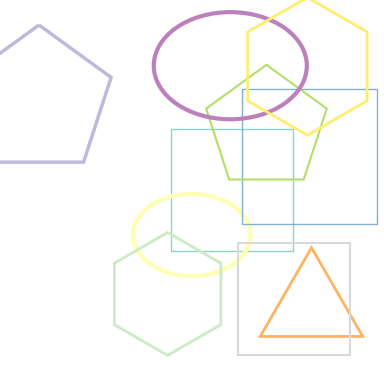[{"shape": "square", "thickness": 1, "radius": 0.8, "center": [0.602, 0.507]}, {"shape": "oval", "thickness": 3, "radius": 0.76, "center": [0.498, 0.39]}, {"shape": "pentagon", "thickness": 2.5, "radius": 0.98, "center": [0.101, 0.738]}, {"shape": "square", "thickness": 1, "radius": 0.87, "center": [0.804, 0.594]}, {"shape": "triangle", "thickness": 2, "radius": 0.77, "center": [0.809, 0.203]}, {"shape": "pentagon", "thickness": 1.5, "radius": 0.82, "center": [0.692, 0.667]}, {"shape": "square", "thickness": 1.5, "radius": 0.73, "center": [0.765, 0.224]}, {"shape": "oval", "thickness": 3, "radius": 0.99, "center": [0.598, 0.829]}, {"shape": "hexagon", "thickness": 2, "radius": 0.8, "center": [0.435, 0.237]}, {"shape": "hexagon", "thickness": 2, "radius": 0.89, "center": [0.798, 0.828]}]